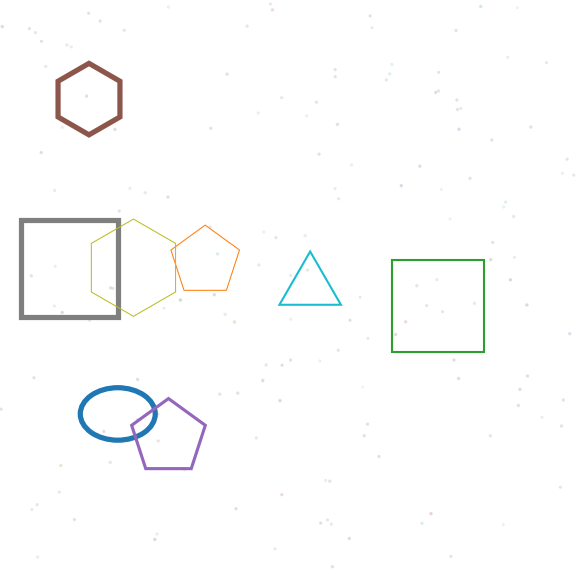[{"shape": "oval", "thickness": 2.5, "radius": 0.32, "center": [0.204, 0.282]}, {"shape": "pentagon", "thickness": 0.5, "radius": 0.31, "center": [0.355, 0.547]}, {"shape": "square", "thickness": 1, "radius": 0.4, "center": [0.758, 0.469]}, {"shape": "pentagon", "thickness": 1.5, "radius": 0.34, "center": [0.292, 0.242]}, {"shape": "hexagon", "thickness": 2.5, "radius": 0.31, "center": [0.154, 0.828]}, {"shape": "square", "thickness": 2.5, "radius": 0.42, "center": [0.12, 0.534]}, {"shape": "hexagon", "thickness": 0.5, "radius": 0.42, "center": [0.231, 0.536]}, {"shape": "triangle", "thickness": 1, "radius": 0.31, "center": [0.537, 0.502]}]